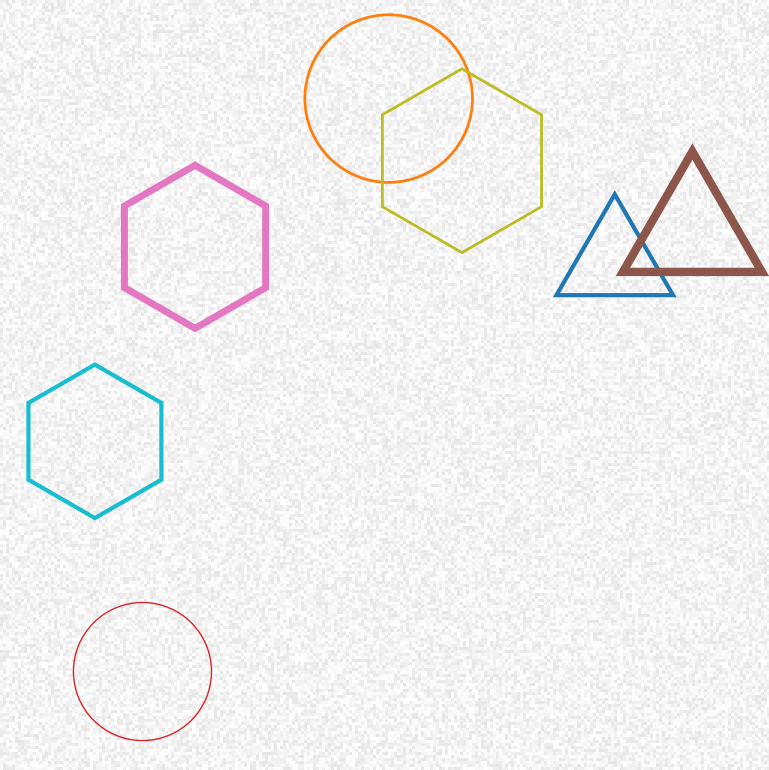[{"shape": "triangle", "thickness": 1.5, "radius": 0.44, "center": [0.798, 0.66]}, {"shape": "circle", "thickness": 1, "radius": 0.54, "center": [0.505, 0.872]}, {"shape": "circle", "thickness": 0.5, "radius": 0.45, "center": [0.185, 0.128]}, {"shape": "triangle", "thickness": 3, "radius": 0.52, "center": [0.899, 0.699]}, {"shape": "hexagon", "thickness": 2.5, "radius": 0.53, "center": [0.253, 0.679]}, {"shape": "hexagon", "thickness": 1, "radius": 0.6, "center": [0.6, 0.791]}, {"shape": "hexagon", "thickness": 1.5, "radius": 0.5, "center": [0.123, 0.427]}]